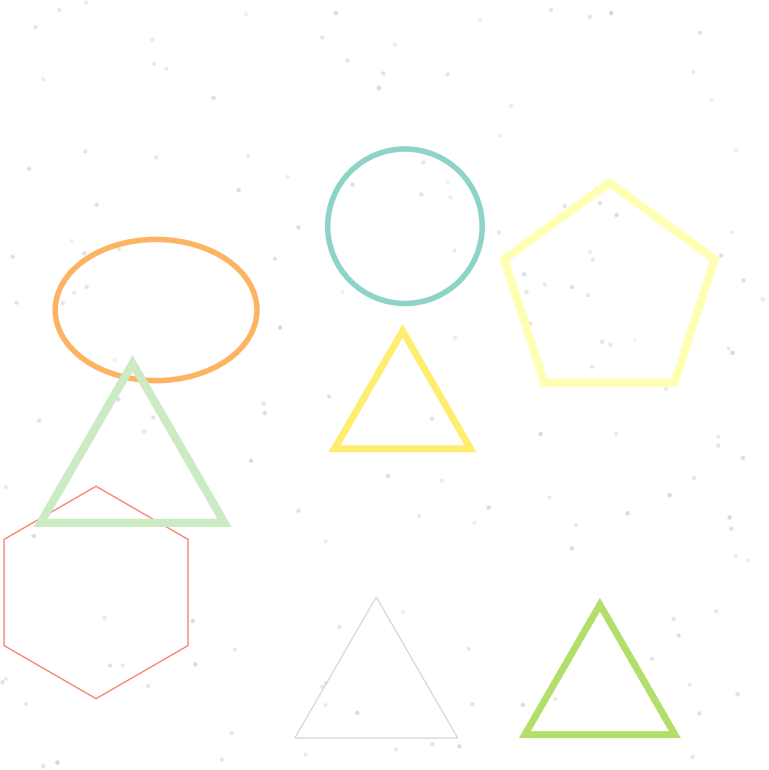[{"shape": "circle", "thickness": 2, "radius": 0.5, "center": [0.526, 0.706]}, {"shape": "pentagon", "thickness": 3, "radius": 0.72, "center": [0.791, 0.619]}, {"shape": "hexagon", "thickness": 0.5, "radius": 0.69, "center": [0.125, 0.231]}, {"shape": "oval", "thickness": 2, "radius": 0.65, "center": [0.203, 0.597]}, {"shape": "triangle", "thickness": 2.5, "radius": 0.56, "center": [0.779, 0.102]}, {"shape": "triangle", "thickness": 0.5, "radius": 0.61, "center": [0.489, 0.102]}, {"shape": "triangle", "thickness": 3, "radius": 0.69, "center": [0.172, 0.39]}, {"shape": "triangle", "thickness": 2.5, "radius": 0.51, "center": [0.523, 0.468]}]